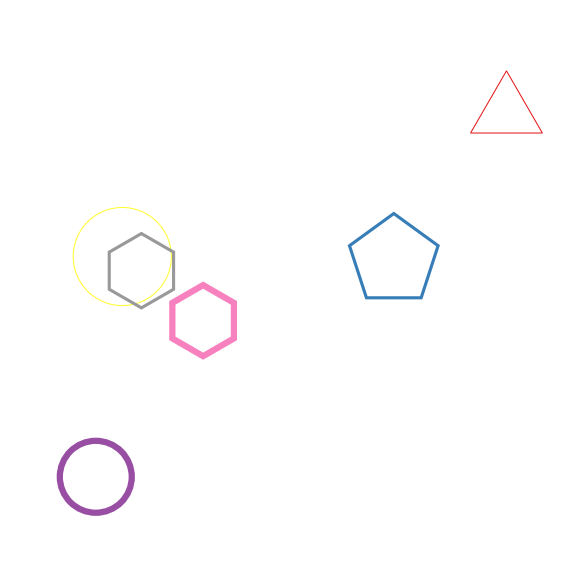[{"shape": "triangle", "thickness": 0.5, "radius": 0.36, "center": [0.877, 0.805]}, {"shape": "pentagon", "thickness": 1.5, "radius": 0.4, "center": [0.682, 0.549]}, {"shape": "circle", "thickness": 3, "radius": 0.31, "center": [0.166, 0.174]}, {"shape": "circle", "thickness": 0.5, "radius": 0.42, "center": [0.212, 0.555]}, {"shape": "hexagon", "thickness": 3, "radius": 0.31, "center": [0.352, 0.444]}, {"shape": "hexagon", "thickness": 1.5, "radius": 0.32, "center": [0.245, 0.53]}]